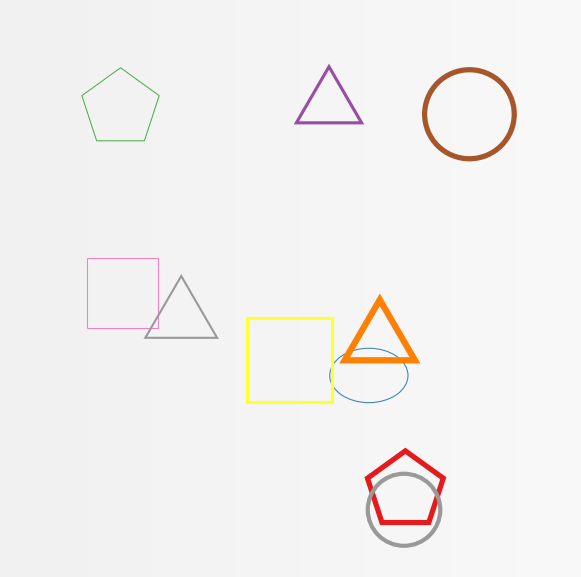[{"shape": "pentagon", "thickness": 2.5, "radius": 0.34, "center": [0.697, 0.15]}, {"shape": "oval", "thickness": 0.5, "radius": 0.34, "center": [0.635, 0.349]}, {"shape": "pentagon", "thickness": 0.5, "radius": 0.35, "center": [0.207, 0.812]}, {"shape": "triangle", "thickness": 1.5, "radius": 0.32, "center": [0.566, 0.819]}, {"shape": "triangle", "thickness": 3, "radius": 0.35, "center": [0.653, 0.41]}, {"shape": "square", "thickness": 1.5, "radius": 0.37, "center": [0.499, 0.375]}, {"shape": "circle", "thickness": 2.5, "radius": 0.39, "center": [0.808, 0.801]}, {"shape": "square", "thickness": 0.5, "radius": 0.3, "center": [0.211, 0.492]}, {"shape": "circle", "thickness": 2, "radius": 0.31, "center": [0.695, 0.116]}, {"shape": "triangle", "thickness": 1, "radius": 0.36, "center": [0.312, 0.45]}]